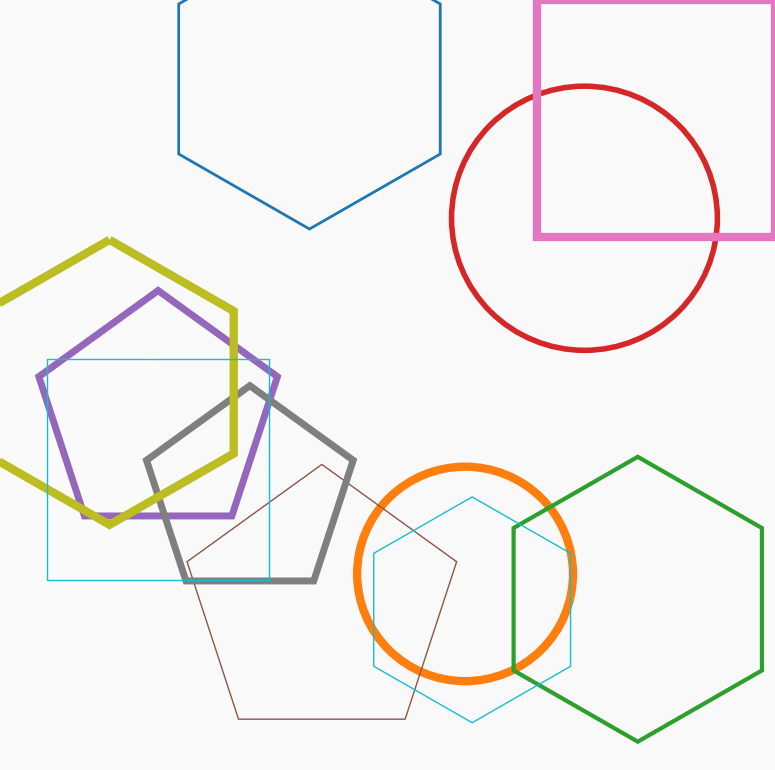[{"shape": "hexagon", "thickness": 1, "radius": 0.97, "center": [0.399, 0.897]}, {"shape": "circle", "thickness": 3, "radius": 0.7, "center": [0.6, 0.255]}, {"shape": "hexagon", "thickness": 1.5, "radius": 0.92, "center": [0.823, 0.222]}, {"shape": "circle", "thickness": 2, "radius": 0.86, "center": [0.754, 0.717]}, {"shape": "pentagon", "thickness": 2.5, "radius": 0.81, "center": [0.204, 0.461]}, {"shape": "pentagon", "thickness": 0.5, "radius": 0.91, "center": [0.415, 0.214]}, {"shape": "square", "thickness": 3, "radius": 0.77, "center": [0.847, 0.846]}, {"shape": "pentagon", "thickness": 2.5, "radius": 0.7, "center": [0.322, 0.359]}, {"shape": "hexagon", "thickness": 3, "radius": 0.93, "center": [0.141, 0.503]}, {"shape": "hexagon", "thickness": 0.5, "radius": 0.73, "center": [0.609, 0.208]}, {"shape": "square", "thickness": 0.5, "radius": 0.72, "center": [0.204, 0.39]}]